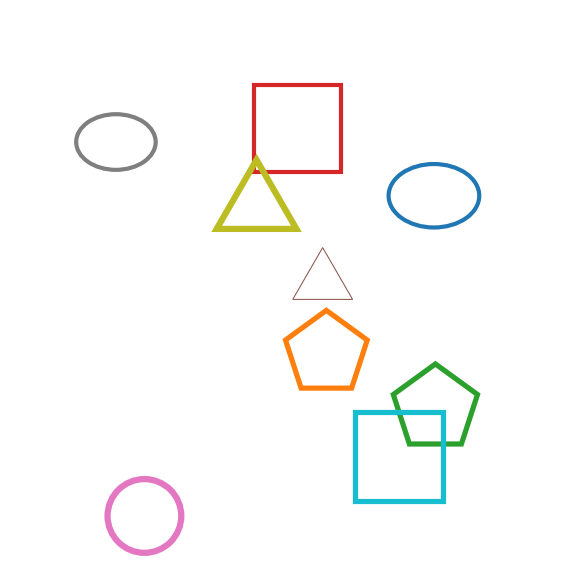[{"shape": "oval", "thickness": 2, "radius": 0.39, "center": [0.751, 0.66]}, {"shape": "pentagon", "thickness": 2.5, "radius": 0.37, "center": [0.565, 0.387]}, {"shape": "pentagon", "thickness": 2.5, "radius": 0.38, "center": [0.754, 0.292]}, {"shape": "square", "thickness": 2, "radius": 0.38, "center": [0.515, 0.777]}, {"shape": "triangle", "thickness": 0.5, "radius": 0.3, "center": [0.559, 0.511]}, {"shape": "circle", "thickness": 3, "radius": 0.32, "center": [0.25, 0.106]}, {"shape": "oval", "thickness": 2, "radius": 0.34, "center": [0.201, 0.753]}, {"shape": "triangle", "thickness": 3, "radius": 0.4, "center": [0.444, 0.643]}, {"shape": "square", "thickness": 2.5, "radius": 0.38, "center": [0.691, 0.209]}]